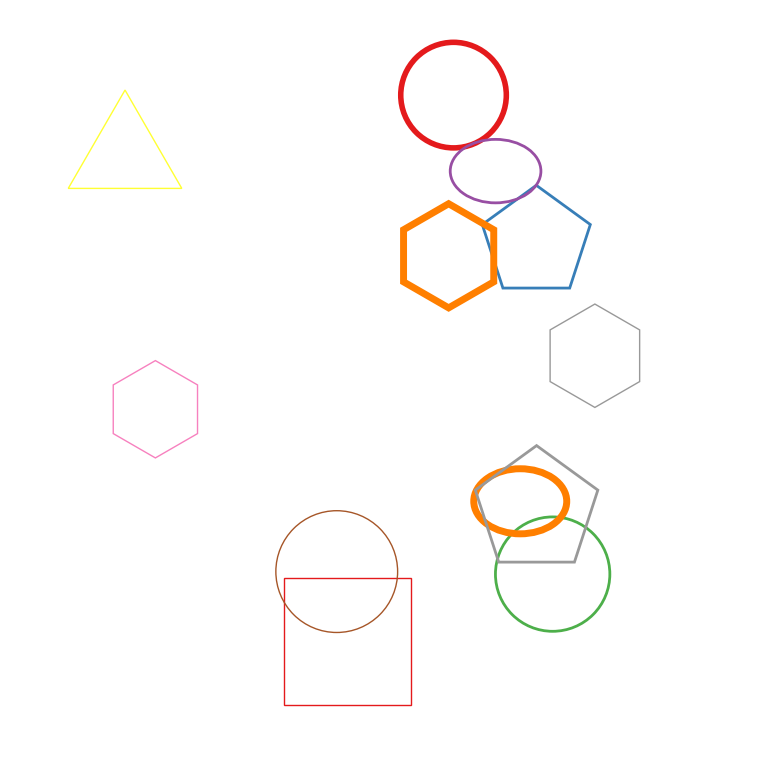[{"shape": "circle", "thickness": 2, "radius": 0.34, "center": [0.589, 0.876]}, {"shape": "square", "thickness": 0.5, "radius": 0.41, "center": [0.451, 0.167]}, {"shape": "pentagon", "thickness": 1, "radius": 0.37, "center": [0.696, 0.686]}, {"shape": "circle", "thickness": 1, "radius": 0.37, "center": [0.718, 0.254]}, {"shape": "oval", "thickness": 1, "radius": 0.29, "center": [0.644, 0.778]}, {"shape": "hexagon", "thickness": 2.5, "radius": 0.34, "center": [0.583, 0.668]}, {"shape": "oval", "thickness": 2.5, "radius": 0.3, "center": [0.676, 0.349]}, {"shape": "triangle", "thickness": 0.5, "radius": 0.43, "center": [0.162, 0.798]}, {"shape": "circle", "thickness": 0.5, "radius": 0.4, "center": [0.437, 0.258]}, {"shape": "hexagon", "thickness": 0.5, "radius": 0.32, "center": [0.202, 0.468]}, {"shape": "pentagon", "thickness": 1, "radius": 0.42, "center": [0.697, 0.338]}, {"shape": "hexagon", "thickness": 0.5, "radius": 0.34, "center": [0.773, 0.538]}]